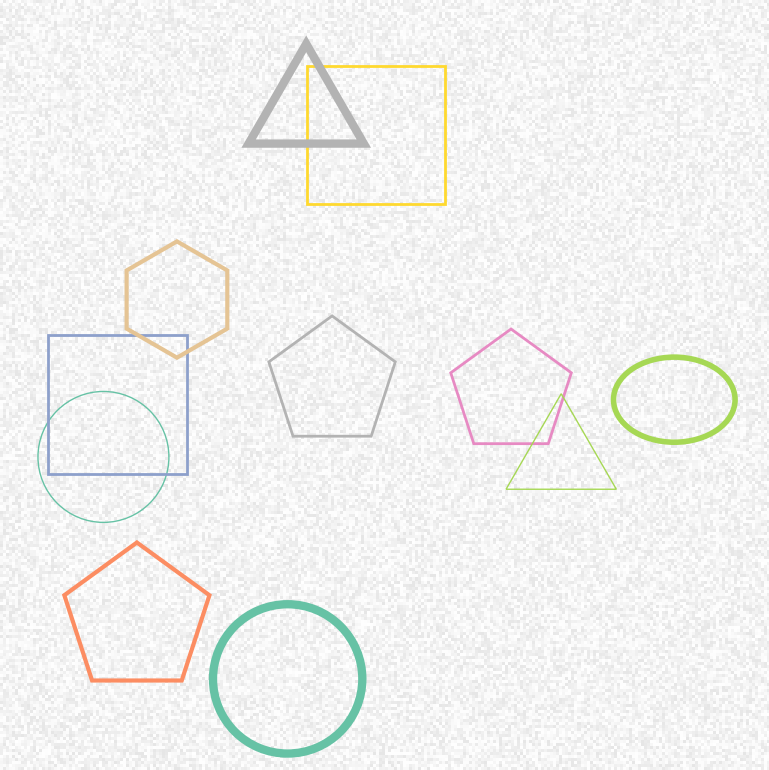[{"shape": "circle", "thickness": 0.5, "radius": 0.43, "center": [0.134, 0.407]}, {"shape": "circle", "thickness": 3, "radius": 0.48, "center": [0.374, 0.118]}, {"shape": "pentagon", "thickness": 1.5, "radius": 0.5, "center": [0.178, 0.196]}, {"shape": "square", "thickness": 1, "radius": 0.45, "center": [0.153, 0.474]}, {"shape": "pentagon", "thickness": 1, "radius": 0.41, "center": [0.664, 0.49]}, {"shape": "triangle", "thickness": 0.5, "radius": 0.41, "center": [0.729, 0.406]}, {"shape": "oval", "thickness": 2, "radius": 0.39, "center": [0.876, 0.481]}, {"shape": "square", "thickness": 1, "radius": 0.45, "center": [0.488, 0.825]}, {"shape": "hexagon", "thickness": 1.5, "radius": 0.38, "center": [0.23, 0.611]}, {"shape": "pentagon", "thickness": 1, "radius": 0.43, "center": [0.431, 0.503]}, {"shape": "triangle", "thickness": 3, "radius": 0.43, "center": [0.398, 0.857]}]